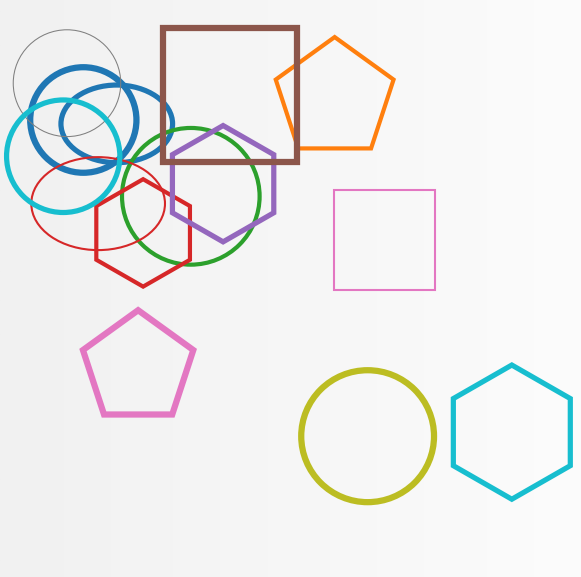[{"shape": "circle", "thickness": 3, "radius": 0.46, "center": [0.143, 0.791]}, {"shape": "oval", "thickness": 2.5, "radius": 0.48, "center": [0.201, 0.785]}, {"shape": "pentagon", "thickness": 2, "radius": 0.53, "center": [0.576, 0.828]}, {"shape": "circle", "thickness": 2, "radius": 0.59, "center": [0.328, 0.659]}, {"shape": "oval", "thickness": 1, "radius": 0.57, "center": [0.169, 0.647]}, {"shape": "hexagon", "thickness": 2, "radius": 0.47, "center": [0.246, 0.596]}, {"shape": "hexagon", "thickness": 2.5, "radius": 0.5, "center": [0.384, 0.681]}, {"shape": "square", "thickness": 3, "radius": 0.58, "center": [0.396, 0.835]}, {"shape": "pentagon", "thickness": 3, "radius": 0.5, "center": [0.238, 0.362]}, {"shape": "square", "thickness": 1, "radius": 0.44, "center": [0.662, 0.583]}, {"shape": "circle", "thickness": 0.5, "radius": 0.46, "center": [0.115, 0.855]}, {"shape": "circle", "thickness": 3, "radius": 0.57, "center": [0.632, 0.244]}, {"shape": "circle", "thickness": 2.5, "radius": 0.49, "center": [0.109, 0.729]}, {"shape": "hexagon", "thickness": 2.5, "radius": 0.58, "center": [0.881, 0.251]}]